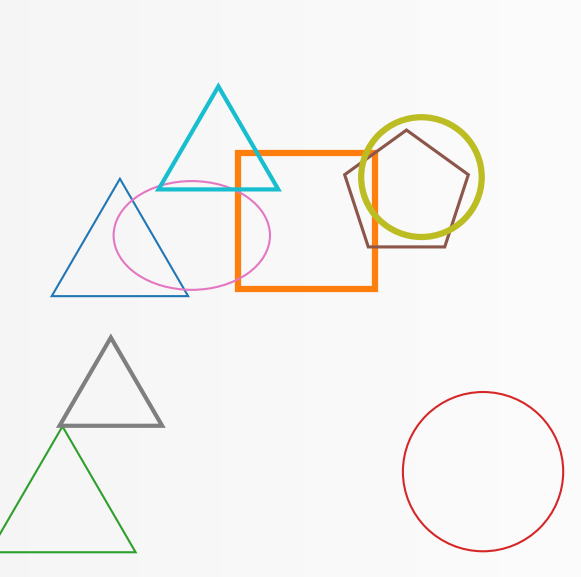[{"shape": "triangle", "thickness": 1, "radius": 0.68, "center": [0.206, 0.554]}, {"shape": "square", "thickness": 3, "radius": 0.59, "center": [0.527, 0.617]}, {"shape": "triangle", "thickness": 1, "radius": 0.73, "center": [0.107, 0.116]}, {"shape": "circle", "thickness": 1, "radius": 0.69, "center": [0.831, 0.182]}, {"shape": "pentagon", "thickness": 1.5, "radius": 0.56, "center": [0.699, 0.662]}, {"shape": "oval", "thickness": 1, "radius": 0.67, "center": [0.33, 0.591]}, {"shape": "triangle", "thickness": 2, "radius": 0.51, "center": [0.191, 0.313]}, {"shape": "circle", "thickness": 3, "radius": 0.52, "center": [0.725, 0.692]}, {"shape": "triangle", "thickness": 2, "radius": 0.59, "center": [0.376, 0.731]}]